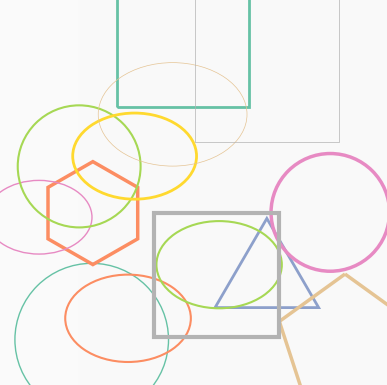[{"shape": "square", "thickness": 2, "radius": 0.85, "center": [0.473, 0.892]}, {"shape": "circle", "thickness": 1, "radius": 0.99, "center": [0.237, 0.118]}, {"shape": "hexagon", "thickness": 2.5, "radius": 0.67, "center": [0.24, 0.446]}, {"shape": "oval", "thickness": 1.5, "radius": 0.81, "center": [0.33, 0.173]}, {"shape": "triangle", "thickness": 2, "radius": 0.77, "center": [0.689, 0.278]}, {"shape": "oval", "thickness": 1, "radius": 0.68, "center": [0.101, 0.436]}, {"shape": "circle", "thickness": 2.5, "radius": 0.76, "center": [0.852, 0.448]}, {"shape": "circle", "thickness": 1.5, "radius": 0.79, "center": [0.204, 0.568]}, {"shape": "oval", "thickness": 1.5, "radius": 0.81, "center": [0.566, 0.312]}, {"shape": "oval", "thickness": 2, "radius": 0.8, "center": [0.347, 0.595]}, {"shape": "oval", "thickness": 0.5, "radius": 0.96, "center": [0.445, 0.703]}, {"shape": "pentagon", "thickness": 2.5, "radius": 0.89, "center": [0.89, 0.11]}, {"shape": "square", "thickness": 3, "radius": 0.81, "center": [0.559, 0.286]}, {"shape": "square", "thickness": 0.5, "radius": 0.93, "center": [0.689, 0.817]}]